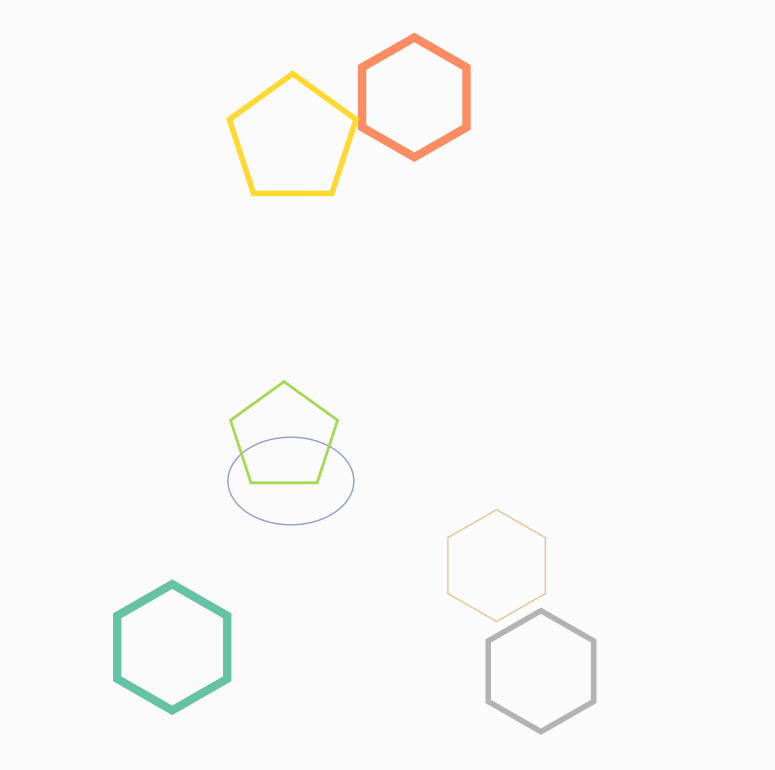[{"shape": "hexagon", "thickness": 3, "radius": 0.41, "center": [0.222, 0.159]}, {"shape": "hexagon", "thickness": 3, "radius": 0.39, "center": [0.535, 0.874]}, {"shape": "oval", "thickness": 0.5, "radius": 0.41, "center": [0.375, 0.375]}, {"shape": "pentagon", "thickness": 1, "radius": 0.36, "center": [0.367, 0.432]}, {"shape": "pentagon", "thickness": 2, "radius": 0.43, "center": [0.378, 0.818]}, {"shape": "hexagon", "thickness": 0.5, "radius": 0.36, "center": [0.641, 0.265]}, {"shape": "hexagon", "thickness": 2, "radius": 0.39, "center": [0.698, 0.128]}]